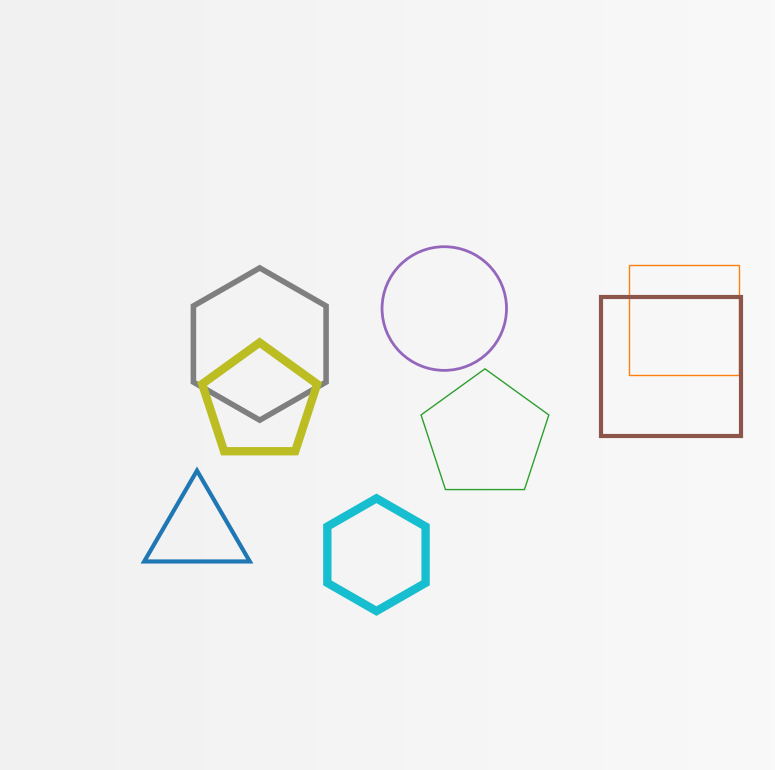[{"shape": "triangle", "thickness": 1.5, "radius": 0.39, "center": [0.254, 0.31]}, {"shape": "square", "thickness": 0.5, "radius": 0.36, "center": [0.882, 0.584]}, {"shape": "pentagon", "thickness": 0.5, "radius": 0.43, "center": [0.626, 0.434]}, {"shape": "circle", "thickness": 1, "radius": 0.4, "center": [0.573, 0.599]}, {"shape": "square", "thickness": 1.5, "radius": 0.45, "center": [0.866, 0.524]}, {"shape": "hexagon", "thickness": 2, "radius": 0.49, "center": [0.335, 0.553]}, {"shape": "pentagon", "thickness": 3, "radius": 0.39, "center": [0.335, 0.477]}, {"shape": "hexagon", "thickness": 3, "radius": 0.37, "center": [0.486, 0.28]}]